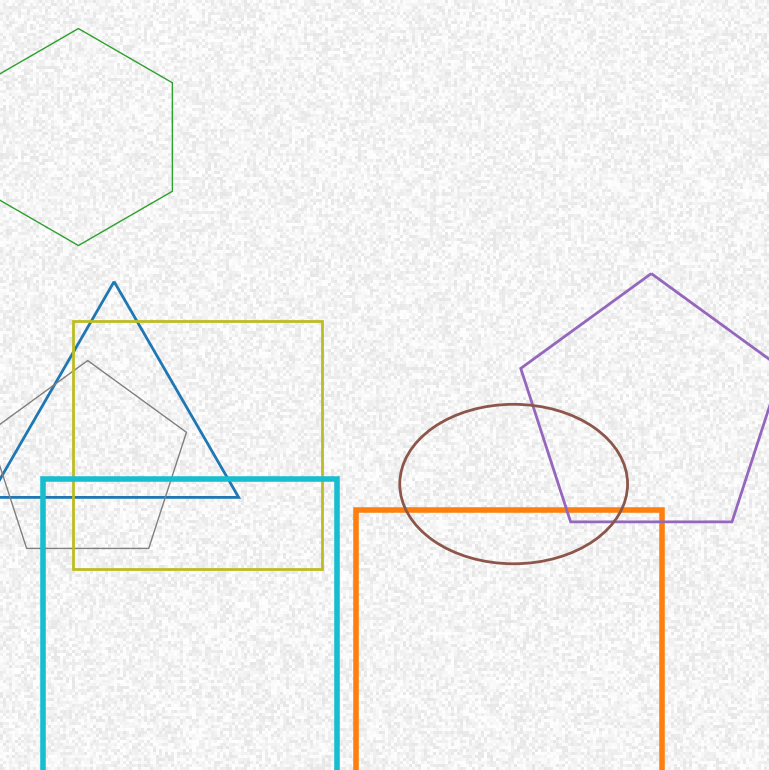[{"shape": "triangle", "thickness": 1, "radius": 0.93, "center": [0.148, 0.447]}, {"shape": "square", "thickness": 2, "radius": 1.0, "center": [0.661, 0.138]}, {"shape": "hexagon", "thickness": 0.5, "radius": 0.7, "center": [0.102, 0.822]}, {"shape": "pentagon", "thickness": 1, "radius": 0.89, "center": [0.846, 0.466]}, {"shape": "oval", "thickness": 1, "radius": 0.74, "center": [0.667, 0.371]}, {"shape": "pentagon", "thickness": 0.5, "radius": 0.67, "center": [0.114, 0.397]}, {"shape": "square", "thickness": 1, "radius": 0.81, "center": [0.257, 0.422]}, {"shape": "square", "thickness": 2, "radius": 0.95, "center": [0.247, 0.187]}]